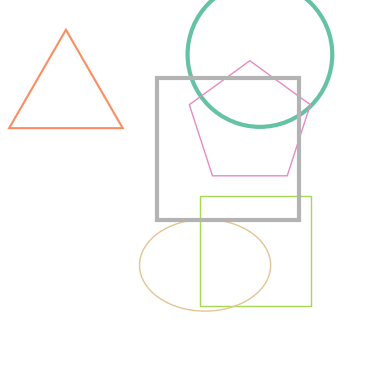[{"shape": "circle", "thickness": 3, "radius": 0.94, "center": [0.675, 0.858]}, {"shape": "triangle", "thickness": 1.5, "radius": 0.85, "center": [0.171, 0.752]}, {"shape": "pentagon", "thickness": 1, "radius": 0.83, "center": [0.649, 0.677]}, {"shape": "square", "thickness": 1, "radius": 0.72, "center": [0.664, 0.349]}, {"shape": "oval", "thickness": 1, "radius": 0.85, "center": [0.533, 0.311]}, {"shape": "square", "thickness": 3, "radius": 0.93, "center": [0.592, 0.613]}]